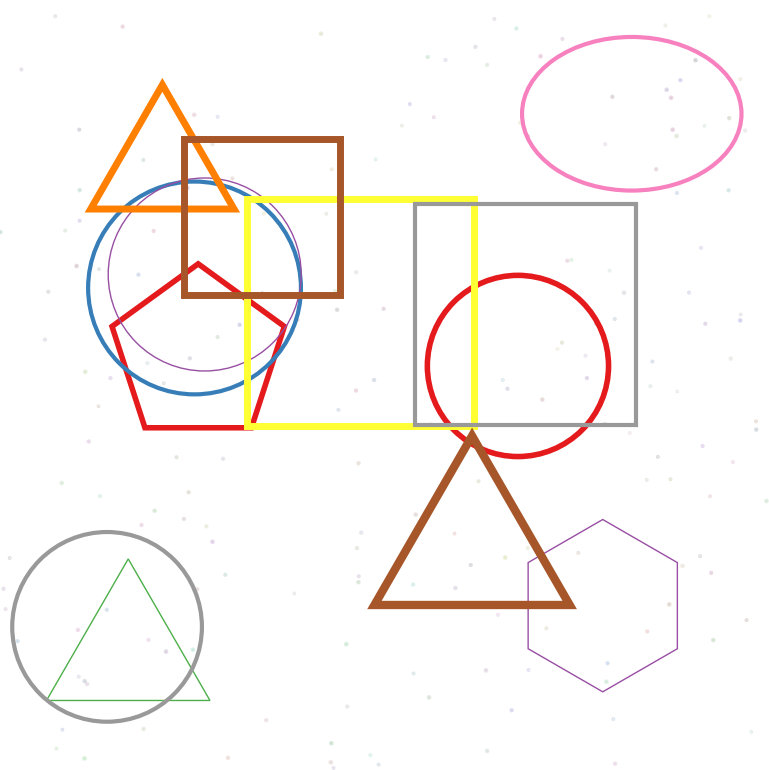[{"shape": "circle", "thickness": 2, "radius": 0.59, "center": [0.673, 0.525]}, {"shape": "pentagon", "thickness": 2, "radius": 0.59, "center": [0.257, 0.54]}, {"shape": "circle", "thickness": 1.5, "radius": 0.69, "center": [0.253, 0.626]}, {"shape": "triangle", "thickness": 0.5, "radius": 0.61, "center": [0.167, 0.152]}, {"shape": "hexagon", "thickness": 0.5, "radius": 0.56, "center": [0.783, 0.213]}, {"shape": "circle", "thickness": 0.5, "radius": 0.63, "center": [0.266, 0.644]}, {"shape": "triangle", "thickness": 2.5, "radius": 0.54, "center": [0.211, 0.782]}, {"shape": "square", "thickness": 2.5, "radius": 0.74, "center": [0.469, 0.594]}, {"shape": "square", "thickness": 2.5, "radius": 0.51, "center": [0.341, 0.718]}, {"shape": "triangle", "thickness": 3, "radius": 0.73, "center": [0.613, 0.288]}, {"shape": "oval", "thickness": 1.5, "radius": 0.71, "center": [0.82, 0.852]}, {"shape": "square", "thickness": 1.5, "radius": 0.72, "center": [0.683, 0.591]}, {"shape": "circle", "thickness": 1.5, "radius": 0.62, "center": [0.139, 0.186]}]